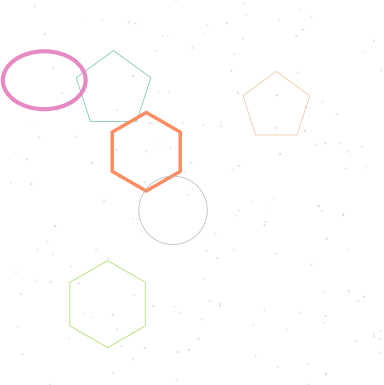[{"shape": "pentagon", "thickness": 0.5, "radius": 0.51, "center": [0.295, 0.767]}, {"shape": "hexagon", "thickness": 2.5, "radius": 0.51, "center": [0.38, 0.606]}, {"shape": "oval", "thickness": 3, "radius": 0.54, "center": [0.115, 0.792]}, {"shape": "hexagon", "thickness": 0.5, "radius": 0.57, "center": [0.279, 0.21]}, {"shape": "pentagon", "thickness": 0.5, "radius": 0.46, "center": [0.718, 0.723]}, {"shape": "circle", "thickness": 0.5, "radius": 0.44, "center": [0.45, 0.454]}]